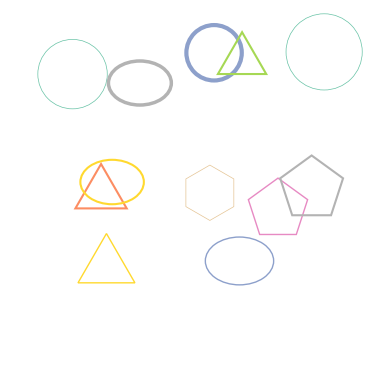[{"shape": "circle", "thickness": 0.5, "radius": 0.45, "center": [0.188, 0.807]}, {"shape": "circle", "thickness": 0.5, "radius": 0.49, "center": [0.842, 0.865]}, {"shape": "triangle", "thickness": 1.5, "radius": 0.38, "center": [0.262, 0.497]}, {"shape": "circle", "thickness": 3, "radius": 0.36, "center": [0.556, 0.863]}, {"shape": "oval", "thickness": 1, "radius": 0.44, "center": [0.622, 0.322]}, {"shape": "pentagon", "thickness": 1, "radius": 0.4, "center": [0.722, 0.456]}, {"shape": "triangle", "thickness": 1.5, "radius": 0.36, "center": [0.629, 0.844]}, {"shape": "oval", "thickness": 1.5, "radius": 0.41, "center": [0.291, 0.527]}, {"shape": "triangle", "thickness": 1, "radius": 0.43, "center": [0.277, 0.308]}, {"shape": "hexagon", "thickness": 0.5, "radius": 0.36, "center": [0.545, 0.499]}, {"shape": "pentagon", "thickness": 1.5, "radius": 0.43, "center": [0.809, 0.51]}, {"shape": "oval", "thickness": 2.5, "radius": 0.41, "center": [0.363, 0.784]}]